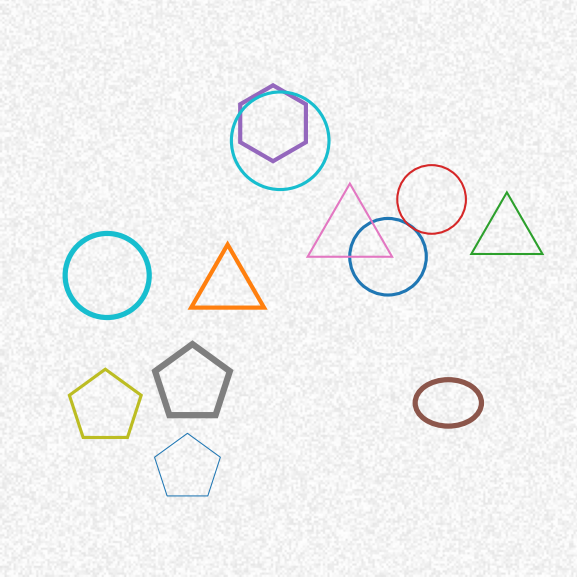[{"shape": "pentagon", "thickness": 0.5, "radius": 0.3, "center": [0.325, 0.189]}, {"shape": "circle", "thickness": 1.5, "radius": 0.33, "center": [0.672, 0.555]}, {"shape": "triangle", "thickness": 2, "radius": 0.36, "center": [0.394, 0.503]}, {"shape": "triangle", "thickness": 1, "radius": 0.36, "center": [0.878, 0.595]}, {"shape": "circle", "thickness": 1, "radius": 0.3, "center": [0.747, 0.654]}, {"shape": "hexagon", "thickness": 2, "radius": 0.33, "center": [0.473, 0.786]}, {"shape": "oval", "thickness": 2.5, "radius": 0.29, "center": [0.776, 0.301]}, {"shape": "triangle", "thickness": 1, "radius": 0.42, "center": [0.606, 0.597]}, {"shape": "pentagon", "thickness": 3, "radius": 0.34, "center": [0.333, 0.335]}, {"shape": "pentagon", "thickness": 1.5, "radius": 0.33, "center": [0.182, 0.294]}, {"shape": "circle", "thickness": 1.5, "radius": 0.42, "center": [0.485, 0.755]}, {"shape": "circle", "thickness": 2.5, "radius": 0.36, "center": [0.186, 0.522]}]